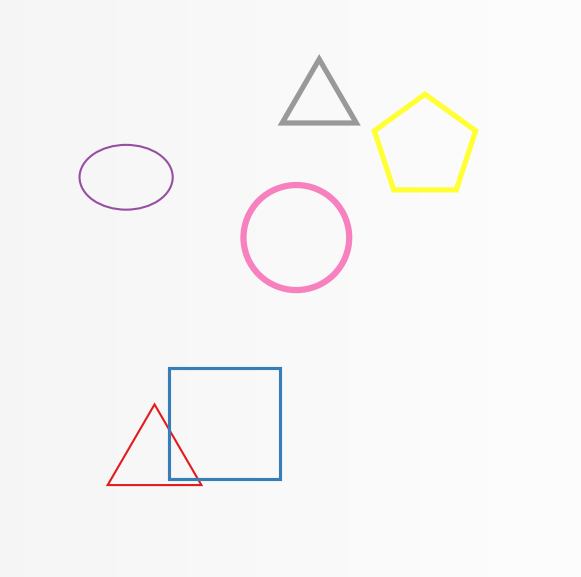[{"shape": "triangle", "thickness": 1, "radius": 0.47, "center": [0.266, 0.206]}, {"shape": "square", "thickness": 1.5, "radius": 0.48, "center": [0.386, 0.266]}, {"shape": "oval", "thickness": 1, "radius": 0.4, "center": [0.217, 0.692]}, {"shape": "pentagon", "thickness": 2.5, "radius": 0.46, "center": [0.731, 0.744]}, {"shape": "circle", "thickness": 3, "radius": 0.45, "center": [0.51, 0.588]}, {"shape": "triangle", "thickness": 2.5, "radius": 0.37, "center": [0.549, 0.823]}]